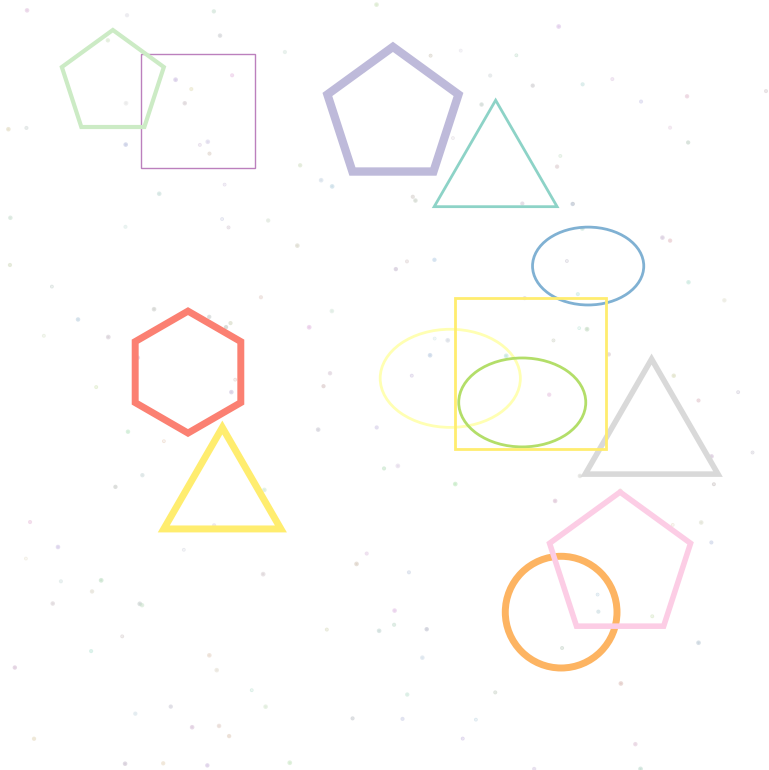[{"shape": "triangle", "thickness": 1, "radius": 0.46, "center": [0.644, 0.778]}, {"shape": "oval", "thickness": 1, "radius": 0.46, "center": [0.585, 0.509]}, {"shape": "pentagon", "thickness": 3, "radius": 0.45, "center": [0.51, 0.85]}, {"shape": "hexagon", "thickness": 2.5, "radius": 0.4, "center": [0.244, 0.517]}, {"shape": "oval", "thickness": 1, "radius": 0.36, "center": [0.764, 0.654]}, {"shape": "circle", "thickness": 2.5, "radius": 0.36, "center": [0.729, 0.205]}, {"shape": "oval", "thickness": 1, "radius": 0.41, "center": [0.678, 0.477]}, {"shape": "pentagon", "thickness": 2, "radius": 0.48, "center": [0.805, 0.265]}, {"shape": "triangle", "thickness": 2, "radius": 0.5, "center": [0.846, 0.434]}, {"shape": "square", "thickness": 0.5, "radius": 0.37, "center": [0.258, 0.856]}, {"shape": "pentagon", "thickness": 1.5, "radius": 0.35, "center": [0.147, 0.891]}, {"shape": "triangle", "thickness": 2.5, "radius": 0.44, "center": [0.289, 0.357]}, {"shape": "square", "thickness": 1, "radius": 0.49, "center": [0.689, 0.515]}]